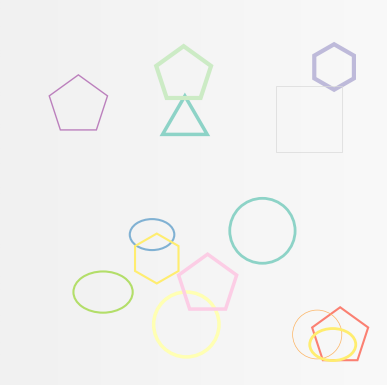[{"shape": "circle", "thickness": 2, "radius": 0.42, "center": [0.677, 0.401]}, {"shape": "triangle", "thickness": 2.5, "radius": 0.33, "center": [0.477, 0.684]}, {"shape": "circle", "thickness": 2.5, "radius": 0.42, "center": [0.481, 0.157]}, {"shape": "hexagon", "thickness": 3, "radius": 0.3, "center": [0.862, 0.826]}, {"shape": "pentagon", "thickness": 1.5, "radius": 0.38, "center": [0.878, 0.126]}, {"shape": "oval", "thickness": 1.5, "radius": 0.29, "center": [0.392, 0.391]}, {"shape": "circle", "thickness": 0.5, "radius": 0.32, "center": [0.819, 0.131]}, {"shape": "oval", "thickness": 1.5, "radius": 0.38, "center": [0.266, 0.241]}, {"shape": "pentagon", "thickness": 2.5, "radius": 0.39, "center": [0.536, 0.261]}, {"shape": "square", "thickness": 0.5, "radius": 0.43, "center": [0.797, 0.69]}, {"shape": "pentagon", "thickness": 1, "radius": 0.4, "center": [0.202, 0.726]}, {"shape": "pentagon", "thickness": 3, "radius": 0.37, "center": [0.474, 0.806]}, {"shape": "oval", "thickness": 2, "radius": 0.3, "center": [0.859, 0.105]}, {"shape": "hexagon", "thickness": 1.5, "radius": 0.32, "center": [0.405, 0.329]}]